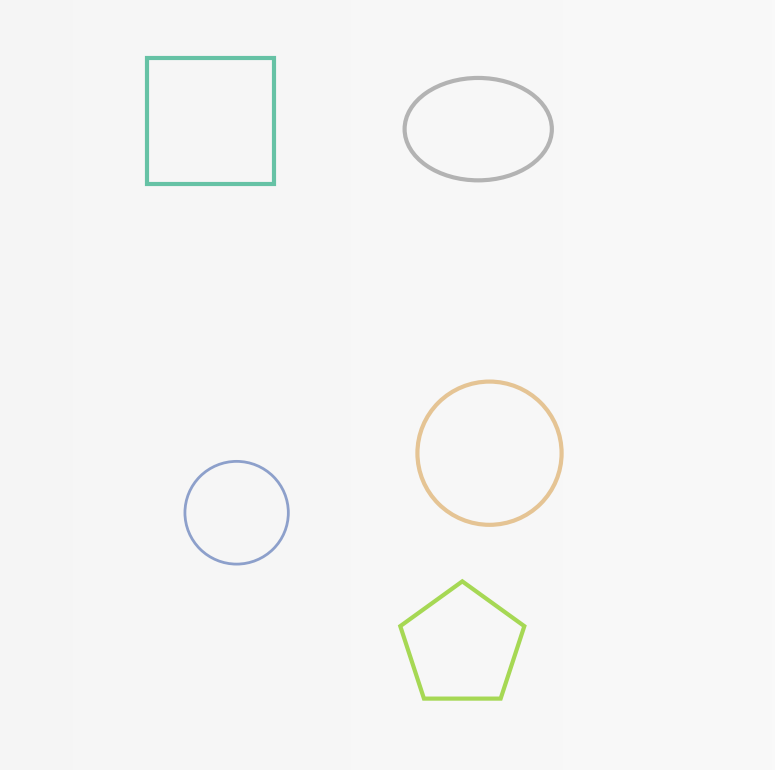[{"shape": "square", "thickness": 1.5, "radius": 0.41, "center": [0.272, 0.843]}, {"shape": "circle", "thickness": 1, "radius": 0.33, "center": [0.305, 0.334]}, {"shape": "pentagon", "thickness": 1.5, "radius": 0.42, "center": [0.597, 0.161]}, {"shape": "circle", "thickness": 1.5, "radius": 0.47, "center": [0.632, 0.411]}, {"shape": "oval", "thickness": 1.5, "radius": 0.47, "center": [0.617, 0.832]}]